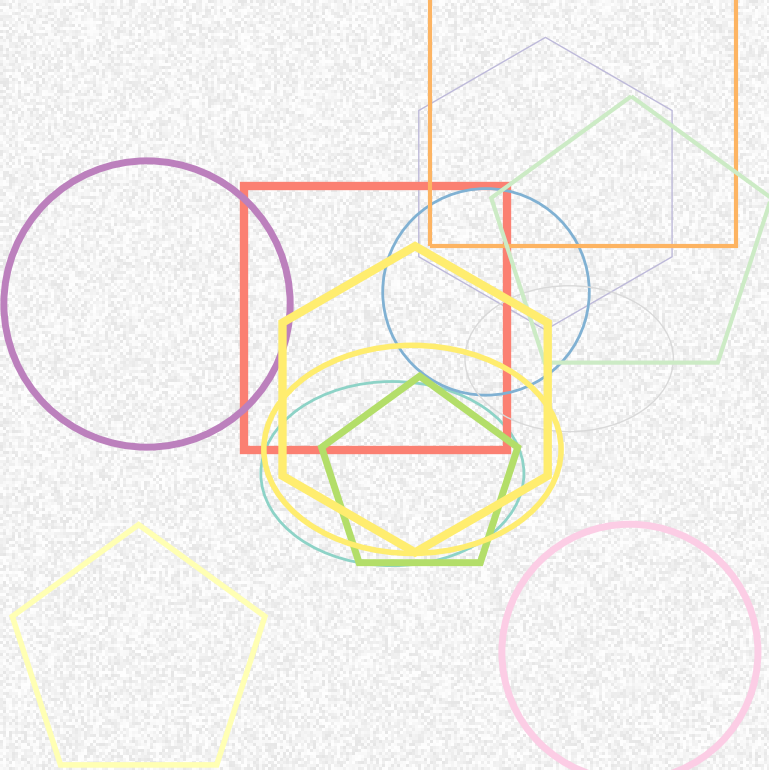[{"shape": "oval", "thickness": 1, "radius": 0.85, "center": [0.51, 0.385]}, {"shape": "pentagon", "thickness": 2, "radius": 0.86, "center": [0.18, 0.146]}, {"shape": "hexagon", "thickness": 0.5, "radius": 0.95, "center": [0.708, 0.762]}, {"shape": "square", "thickness": 3, "radius": 0.85, "center": [0.487, 0.587]}, {"shape": "circle", "thickness": 1, "radius": 0.67, "center": [0.631, 0.621]}, {"shape": "square", "thickness": 1.5, "radius": 0.99, "center": [0.757, 0.879]}, {"shape": "pentagon", "thickness": 2.5, "radius": 0.67, "center": [0.545, 0.378]}, {"shape": "circle", "thickness": 2.5, "radius": 0.83, "center": [0.818, 0.153]}, {"shape": "oval", "thickness": 0.5, "radius": 0.68, "center": [0.739, 0.534]}, {"shape": "circle", "thickness": 2.5, "radius": 0.93, "center": [0.191, 0.605]}, {"shape": "pentagon", "thickness": 1.5, "radius": 0.96, "center": [0.82, 0.684]}, {"shape": "hexagon", "thickness": 3, "radius": 0.99, "center": [0.539, 0.481]}, {"shape": "oval", "thickness": 2, "radius": 0.97, "center": [0.536, 0.416]}]